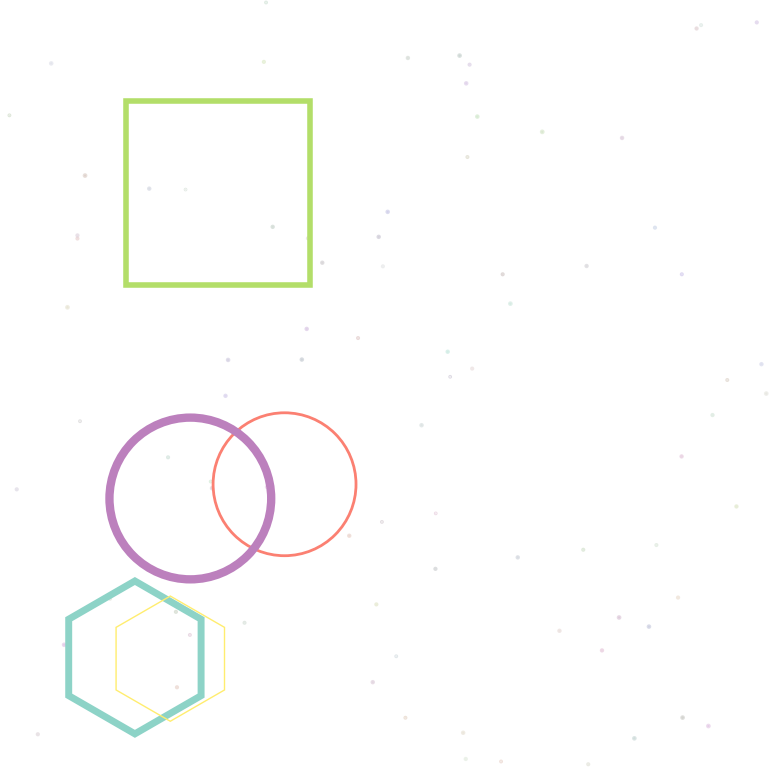[{"shape": "hexagon", "thickness": 2.5, "radius": 0.5, "center": [0.175, 0.146]}, {"shape": "circle", "thickness": 1, "radius": 0.46, "center": [0.37, 0.371]}, {"shape": "square", "thickness": 2, "radius": 0.6, "center": [0.284, 0.75]}, {"shape": "circle", "thickness": 3, "radius": 0.53, "center": [0.247, 0.353]}, {"shape": "hexagon", "thickness": 0.5, "radius": 0.41, "center": [0.221, 0.145]}]